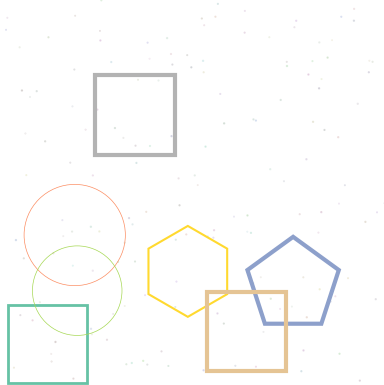[{"shape": "square", "thickness": 2, "radius": 0.51, "center": [0.123, 0.106]}, {"shape": "circle", "thickness": 0.5, "radius": 0.66, "center": [0.194, 0.39]}, {"shape": "pentagon", "thickness": 3, "radius": 0.62, "center": [0.761, 0.26]}, {"shape": "circle", "thickness": 0.5, "radius": 0.58, "center": [0.201, 0.245]}, {"shape": "hexagon", "thickness": 1.5, "radius": 0.59, "center": [0.488, 0.295]}, {"shape": "square", "thickness": 3, "radius": 0.51, "center": [0.64, 0.139]}, {"shape": "square", "thickness": 3, "radius": 0.52, "center": [0.35, 0.701]}]